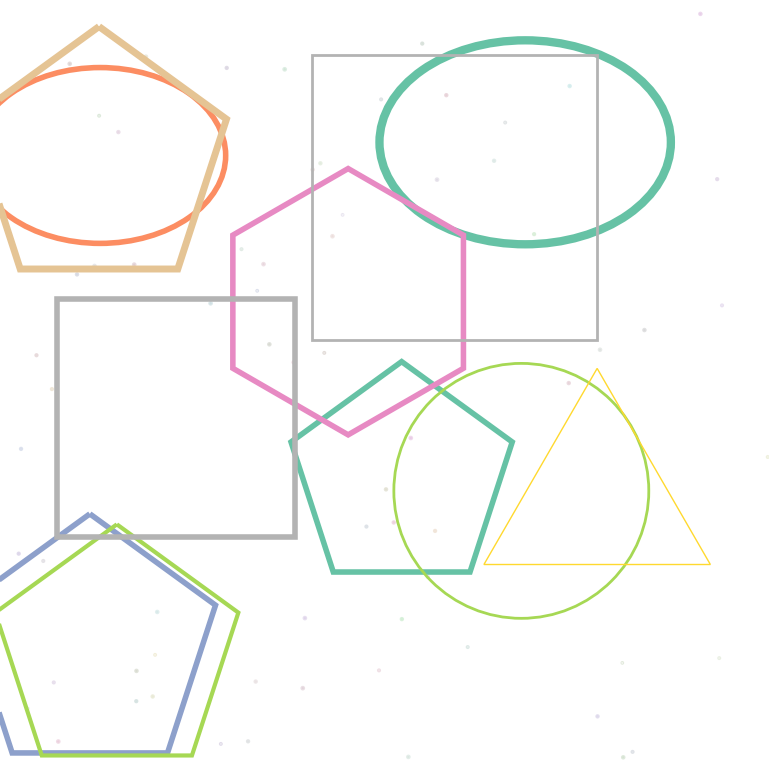[{"shape": "pentagon", "thickness": 2, "radius": 0.76, "center": [0.522, 0.379]}, {"shape": "oval", "thickness": 3, "radius": 0.95, "center": [0.682, 0.815]}, {"shape": "oval", "thickness": 2, "radius": 0.82, "center": [0.13, 0.798]}, {"shape": "pentagon", "thickness": 2, "radius": 0.86, "center": [0.117, 0.161]}, {"shape": "hexagon", "thickness": 2, "radius": 0.86, "center": [0.452, 0.608]}, {"shape": "circle", "thickness": 1, "radius": 0.83, "center": [0.677, 0.363]}, {"shape": "pentagon", "thickness": 1.5, "radius": 0.83, "center": [0.152, 0.153]}, {"shape": "triangle", "thickness": 0.5, "radius": 0.85, "center": [0.776, 0.352]}, {"shape": "pentagon", "thickness": 2.5, "radius": 0.87, "center": [0.129, 0.791]}, {"shape": "square", "thickness": 1, "radius": 0.92, "center": [0.59, 0.743]}, {"shape": "square", "thickness": 2, "radius": 0.77, "center": [0.228, 0.458]}]